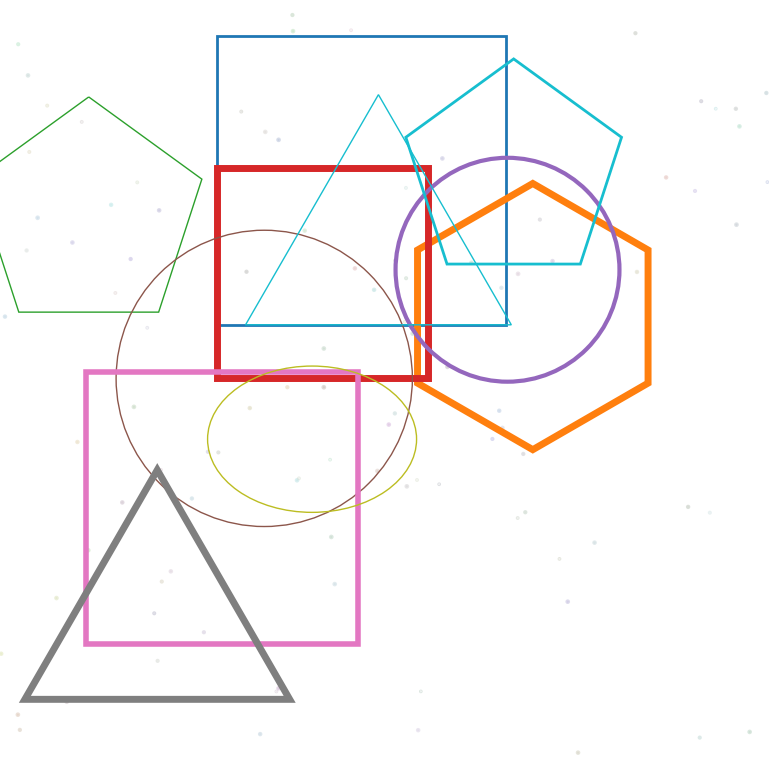[{"shape": "square", "thickness": 1, "radius": 0.94, "center": [0.47, 0.765]}, {"shape": "hexagon", "thickness": 2.5, "radius": 0.86, "center": [0.692, 0.589]}, {"shape": "pentagon", "thickness": 0.5, "radius": 0.77, "center": [0.115, 0.72]}, {"shape": "square", "thickness": 2.5, "radius": 0.68, "center": [0.419, 0.645]}, {"shape": "circle", "thickness": 1.5, "radius": 0.73, "center": [0.659, 0.65]}, {"shape": "circle", "thickness": 0.5, "radius": 0.96, "center": [0.343, 0.509]}, {"shape": "square", "thickness": 2, "radius": 0.88, "center": [0.288, 0.34]}, {"shape": "triangle", "thickness": 2.5, "radius": 0.99, "center": [0.204, 0.191]}, {"shape": "oval", "thickness": 0.5, "radius": 0.68, "center": [0.405, 0.43]}, {"shape": "triangle", "thickness": 0.5, "radius": 1.0, "center": [0.491, 0.678]}, {"shape": "pentagon", "thickness": 1, "radius": 0.74, "center": [0.667, 0.776]}]